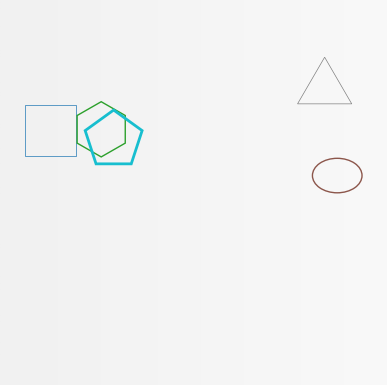[{"shape": "square", "thickness": 0.5, "radius": 0.33, "center": [0.13, 0.661]}, {"shape": "hexagon", "thickness": 1, "radius": 0.36, "center": [0.261, 0.664]}, {"shape": "oval", "thickness": 1, "radius": 0.32, "center": [0.87, 0.544]}, {"shape": "triangle", "thickness": 0.5, "radius": 0.4, "center": [0.838, 0.771]}, {"shape": "pentagon", "thickness": 2, "radius": 0.39, "center": [0.293, 0.637]}]